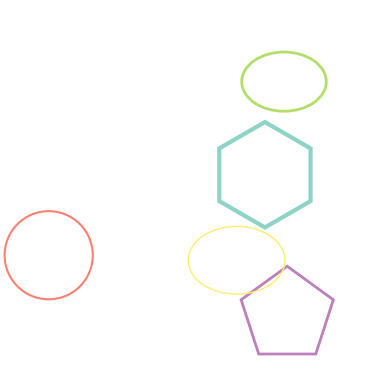[{"shape": "hexagon", "thickness": 3, "radius": 0.68, "center": [0.688, 0.546]}, {"shape": "circle", "thickness": 1.5, "radius": 0.57, "center": [0.127, 0.337]}, {"shape": "oval", "thickness": 2, "radius": 0.55, "center": [0.738, 0.788]}, {"shape": "pentagon", "thickness": 2, "radius": 0.63, "center": [0.746, 0.182]}, {"shape": "oval", "thickness": 1, "radius": 0.63, "center": [0.615, 0.324]}]